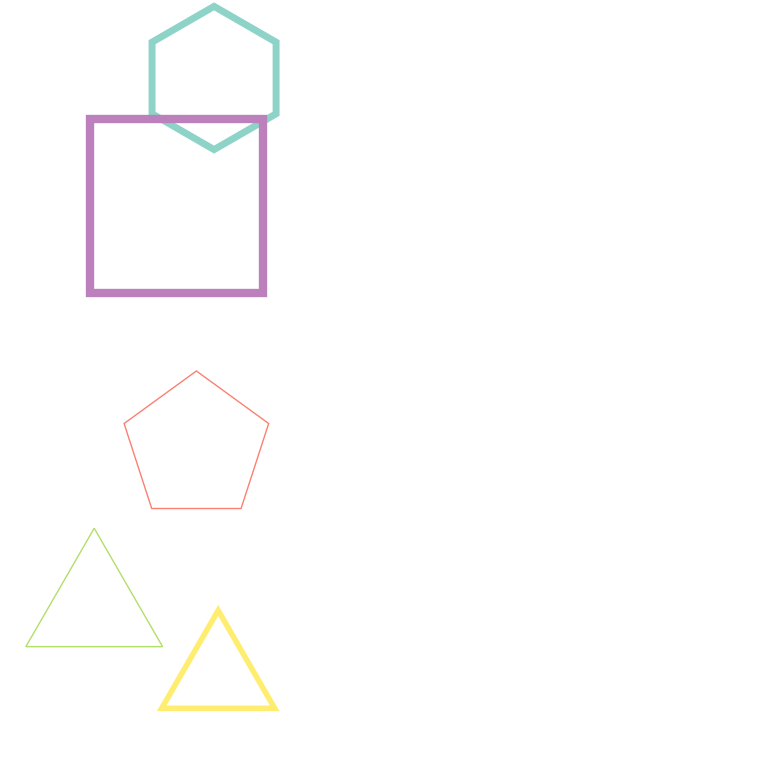[{"shape": "hexagon", "thickness": 2.5, "radius": 0.47, "center": [0.278, 0.899]}, {"shape": "pentagon", "thickness": 0.5, "radius": 0.49, "center": [0.255, 0.419]}, {"shape": "triangle", "thickness": 0.5, "radius": 0.51, "center": [0.122, 0.211]}, {"shape": "square", "thickness": 3, "radius": 0.56, "center": [0.229, 0.733]}, {"shape": "triangle", "thickness": 2, "radius": 0.42, "center": [0.283, 0.122]}]